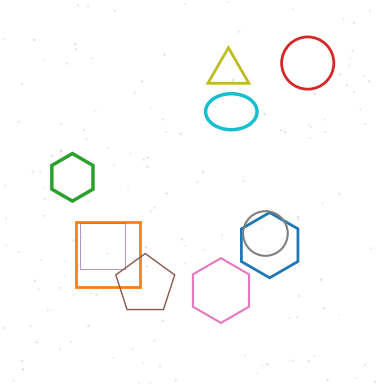[{"shape": "hexagon", "thickness": 2, "radius": 0.42, "center": [0.7, 0.363]}, {"shape": "square", "thickness": 2, "radius": 0.42, "center": [0.28, 0.339]}, {"shape": "hexagon", "thickness": 2.5, "radius": 0.31, "center": [0.188, 0.539]}, {"shape": "circle", "thickness": 2, "radius": 0.34, "center": [0.799, 0.836]}, {"shape": "square", "thickness": 0.5, "radius": 0.3, "center": [0.266, 0.361]}, {"shape": "pentagon", "thickness": 1, "radius": 0.4, "center": [0.377, 0.261]}, {"shape": "hexagon", "thickness": 1.5, "radius": 0.42, "center": [0.574, 0.245]}, {"shape": "circle", "thickness": 1.5, "radius": 0.29, "center": [0.689, 0.393]}, {"shape": "triangle", "thickness": 2, "radius": 0.31, "center": [0.593, 0.814]}, {"shape": "oval", "thickness": 2.5, "radius": 0.33, "center": [0.601, 0.71]}]